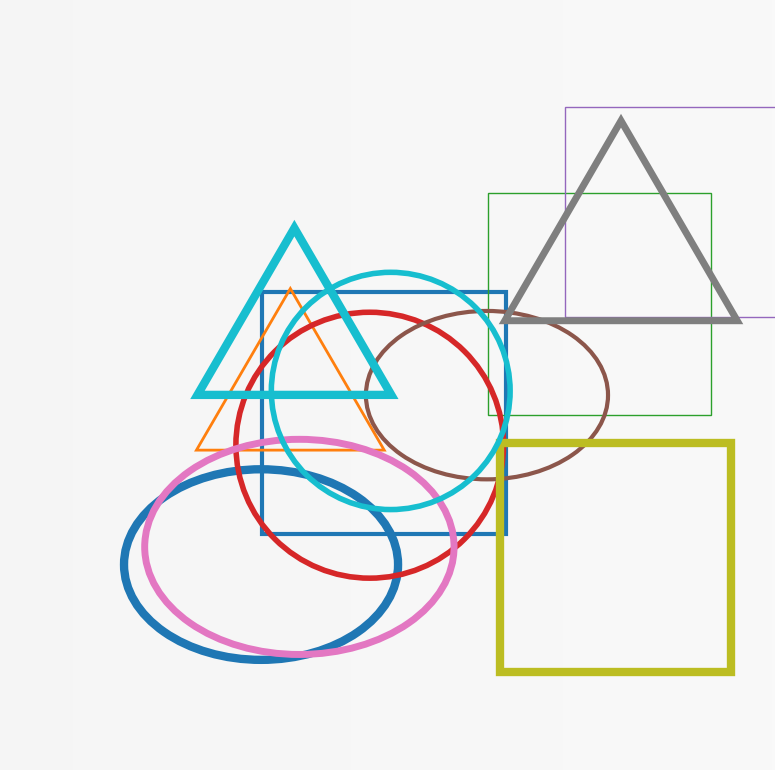[{"shape": "square", "thickness": 1.5, "radius": 0.79, "center": [0.496, 0.464]}, {"shape": "oval", "thickness": 3, "radius": 0.88, "center": [0.337, 0.267]}, {"shape": "triangle", "thickness": 1, "radius": 0.7, "center": [0.375, 0.485]}, {"shape": "square", "thickness": 0.5, "radius": 0.72, "center": [0.773, 0.606]}, {"shape": "circle", "thickness": 2, "radius": 0.86, "center": [0.477, 0.422]}, {"shape": "square", "thickness": 0.5, "radius": 0.68, "center": [0.865, 0.724]}, {"shape": "oval", "thickness": 1.5, "radius": 0.78, "center": [0.628, 0.487]}, {"shape": "oval", "thickness": 2.5, "radius": 1.0, "center": [0.386, 0.29]}, {"shape": "triangle", "thickness": 2.5, "radius": 0.87, "center": [0.801, 0.67]}, {"shape": "square", "thickness": 3, "radius": 0.74, "center": [0.795, 0.276]}, {"shape": "triangle", "thickness": 3, "radius": 0.72, "center": [0.38, 0.559]}, {"shape": "circle", "thickness": 2, "radius": 0.77, "center": [0.504, 0.492]}]